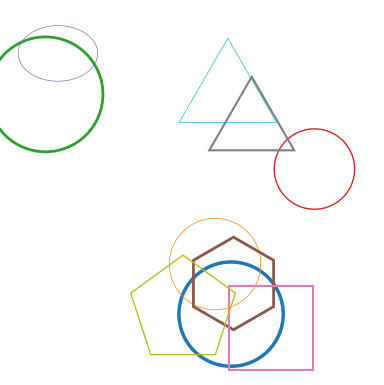[{"shape": "circle", "thickness": 2.5, "radius": 0.68, "center": [0.6, 0.184]}, {"shape": "circle", "thickness": 0.5, "radius": 0.59, "center": [0.559, 0.314]}, {"shape": "circle", "thickness": 2, "radius": 0.75, "center": [0.118, 0.755]}, {"shape": "circle", "thickness": 1, "radius": 0.52, "center": [0.817, 0.561]}, {"shape": "oval", "thickness": 0.5, "radius": 0.52, "center": [0.15, 0.861]}, {"shape": "hexagon", "thickness": 2, "radius": 0.6, "center": [0.607, 0.264]}, {"shape": "square", "thickness": 1.5, "radius": 0.54, "center": [0.703, 0.147]}, {"shape": "triangle", "thickness": 1.5, "radius": 0.64, "center": [0.654, 0.673]}, {"shape": "pentagon", "thickness": 1, "radius": 0.71, "center": [0.475, 0.194]}, {"shape": "triangle", "thickness": 0.5, "radius": 0.73, "center": [0.592, 0.755]}]